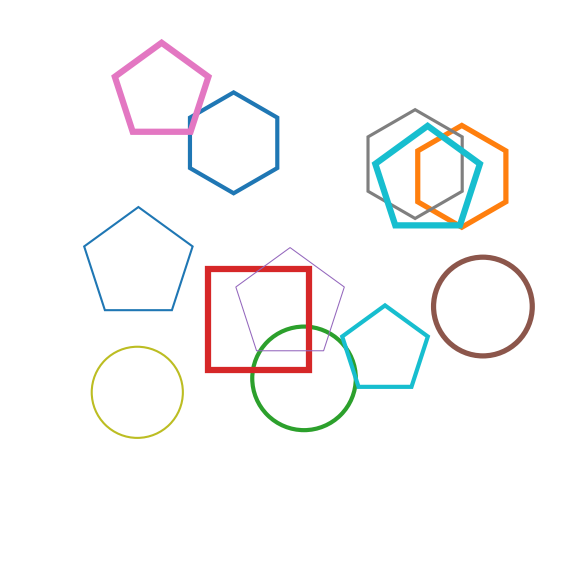[{"shape": "pentagon", "thickness": 1, "radius": 0.49, "center": [0.24, 0.542]}, {"shape": "hexagon", "thickness": 2, "radius": 0.44, "center": [0.405, 0.752]}, {"shape": "hexagon", "thickness": 2.5, "radius": 0.44, "center": [0.8, 0.694]}, {"shape": "circle", "thickness": 2, "radius": 0.45, "center": [0.526, 0.344]}, {"shape": "square", "thickness": 3, "radius": 0.44, "center": [0.448, 0.446]}, {"shape": "pentagon", "thickness": 0.5, "radius": 0.49, "center": [0.502, 0.472]}, {"shape": "circle", "thickness": 2.5, "radius": 0.43, "center": [0.836, 0.468]}, {"shape": "pentagon", "thickness": 3, "radius": 0.43, "center": [0.28, 0.84]}, {"shape": "hexagon", "thickness": 1.5, "radius": 0.47, "center": [0.719, 0.715]}, {"shape": "circle", "thickness": 1, "radius": 0.39, "center": [0.238, 0.32]}, {"shape": "pentagon", "thickness": 2, "radius": 0.39, "center": [0.667, 0.392]}, {"shape": "pentagon", "thickness": 3, "radius": 0.48, "center": [0.74, 0.686]}]